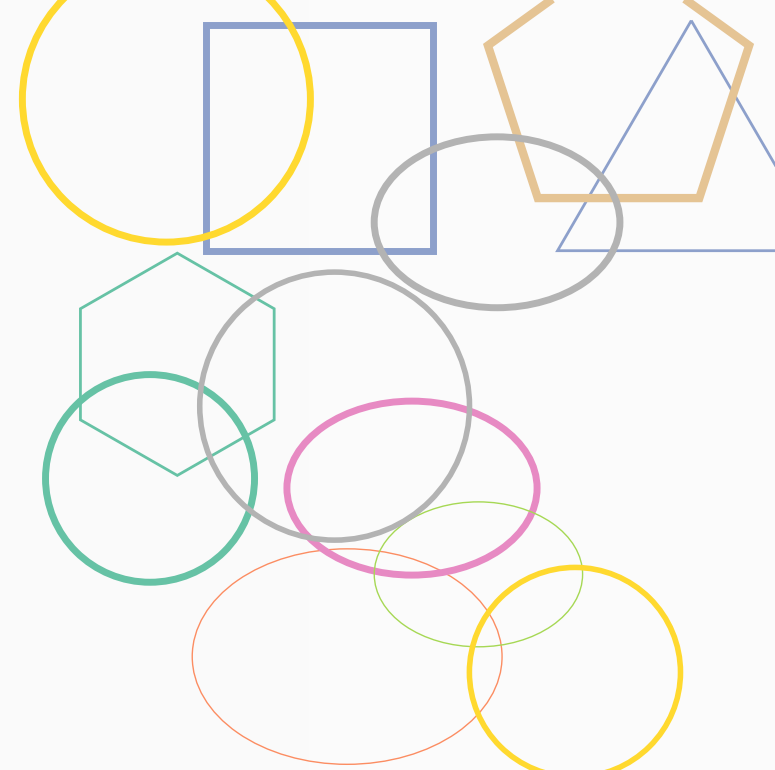[{"shape": "circle", "thickness": 2.5, "radius": 0.67, "center": [0.194, 0.379]}, {"shape": "hexagon", "thickness": 1, "radius": 0.72, "center": [0.229, 0.527]}, {"shape": "oval", "thickness": 0.5, "radius": 1.0, "center": [0.448, 0.147]}, {"shape": "square", "thickness": 2.5, "radius": 0.73, "center": [0.412, 0.821]}, {"shape": "triangle", "thickness": 1, "radius": 1.0, "center": [0.892, 0.774]}, {"shape": "oval", "thickness": 2.5, "radius": 0.81, "center": [0.532, 0.366]}, {"shape": "oval", "thickness": 0.5, "radius": 0.67, "center": [0.617, 0.254]}, {"shape": "circle", "thickness": 2.5, "radius": 0.93, "center": [0.215, 0.871]}, {"shape": "circle", "thickness": 2, "radius": 0.68, "center": [0.742, 0.127]}, {"shape": "pentagon", "thickness": 3, "radius": 0.89, "center": [0.798, 0.886]}, {"shape": "oval", "thickness": 2.5, "radius": 0.79, "center": [0.641, 0.711]}, {"shape": "circle", "thickness": 2, "radius": 0.87, "center": [0.432, 0.473]}]